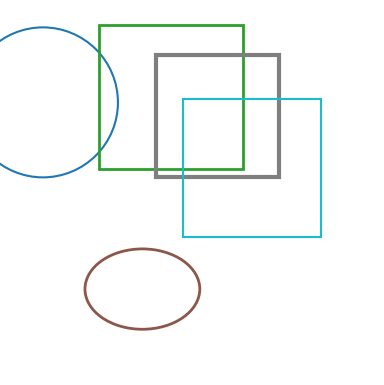[{"shape": "circle", "thickness": 1.5, "radius": 0.97, "center": [0.112, 0.734]}, {"shape": "square", "thickness": 2, "radius": 0.94, "center": [0.445, 0.749]}, {"shape": "oval", "thickness": 2, "radius": 0.75, "center": [0.37, 0.249]}, {"shape": "square", "thickness": 3, "radius": 0.8, "center": [0.565, 0.699]}, {"shape": "square", "thickness": 1.5, "radius": 0.9, "center": [0.654, 0.563]}]